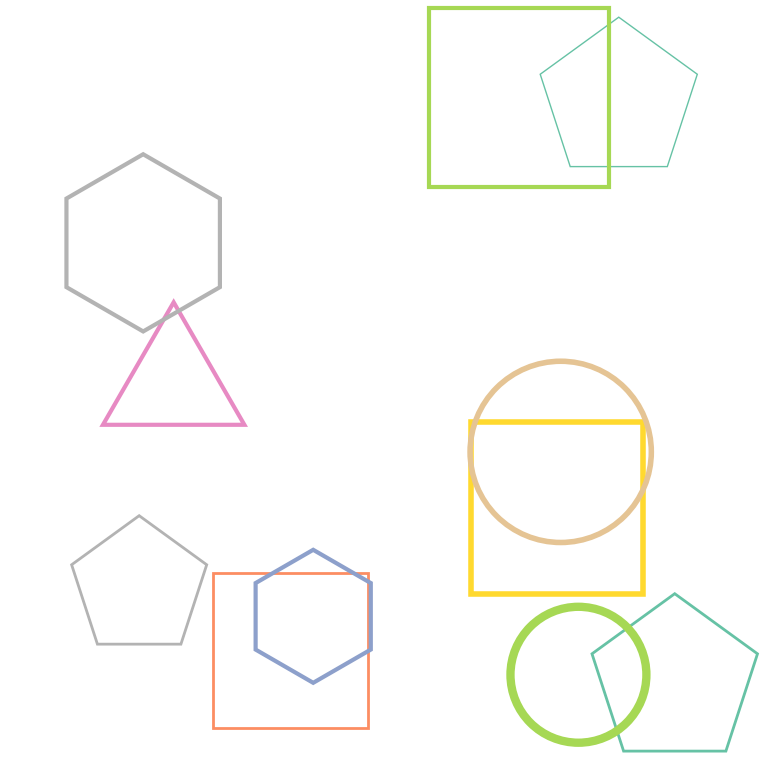[{"shape": "pentagon", "thickness": 1, "radius": 0.57, "center": [0.876, 0.116]}, {"shape": "pentagon", "thickness": 0.5, "radius": 0.54, "center": [0.804, 0.87]}, {"shape": "square", "thickness": 1, "radius": 0.5, "center": [0.377, 0.155]}, {"shape": "hexagon", "thickness": 1.5, "radius": 0.43, "center": [0.407, 0.2]}, {"shape": "triangle", "thickness": 1.5, "radius": 0.53, "center": [0.226, 0.501]}, {"shape": "square", "thickness": 1.5, "radius": 0.58, "center": [0.674, 0.874]}, {"shape": "circle", "thickness": 3, "radius": 0.44, "center": [0.751, 0.124]}, {"shape": "square", "thickness": 2, "radius": 0.56, "center": [0.723, 0.341]}, {"shape": "circle", "thickness": 2, "radius": 0.59, "center": [0.728, 0.413]}, {"shape": "hexagon", "thickness": 1.5, "radius": 0.58, "center": [0.186, 0.685]}, {"shape": "pentagon", "thickness": 1, "radius": 0.46, "center": [0.181, 0.238]}]